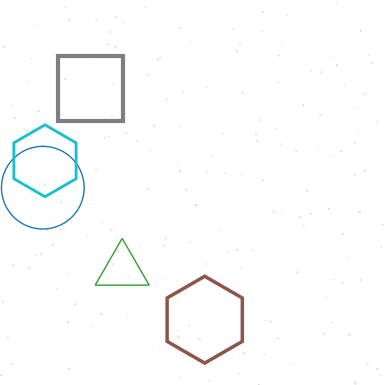[{"shape": "circle", "thickness": 1, "radius": 0.54, "center": [0.111, 0.513]}, {"shape": "triangle", "thickness": 1, "radius": 0.4, "center": [0.317, 0.3]}, {"shape": "hexagon", "thickness": 2.5, "radius": 0.56, "center": [0.532, 0.17]}, {"shape": "square", "thickness": 3, "radius": 0.42, "center": [0.234, 0.77]}, {"shape": "hexagon", "thickness": 2, "radius": 0.47, "center": [0.117, 0.582]}]